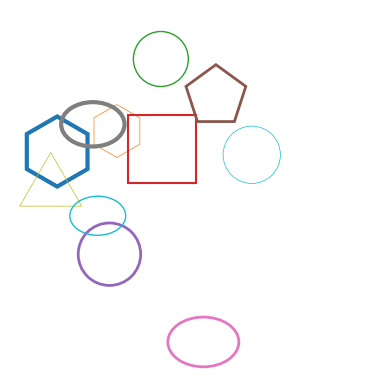[{"shape": "hexagon", "thickness": 3, "radius": 0.46, "center": [0.148, 0.606]}, {"shape": "hexagon", "thickness": 0.5, "radius": 0.34, "center": [0.304, 0.66]}, {"shape": "circle", "thickness": 1, "radius": 0.36, "center": [0.418, 0.847]}, {"shape": "square", "thickness": 1.5, "radius": 0.44, "center": [0.421, 0.613]}, {"shape": "circle", "thickness": 2, "radius": 0.41, "center": [0.284, 0.34]}, {"shape": "pentagon", "thickness": 2, "radius": 0.41, "center": [0.561, 0.75]}, {"shape": "oval", "thickness": 2, "radius": 0.46, "center": [0.528, 0.112]}, {"shape": "oval", "thickness": 3, "radius": 0.41, "center": [0.241, 0.677]}, {"shape": "triangle", "thickness": 0.5, "radius": 0.46, "center": [0.132, 0.511]}, {"shape": "oval", "thickness": 1, "radius": 0.36, "center": [0.254, 0.44]}, {"shape": "circle", "thickness": 0.5, "radius": 0.37, "center": [0.654, 0.598]}]